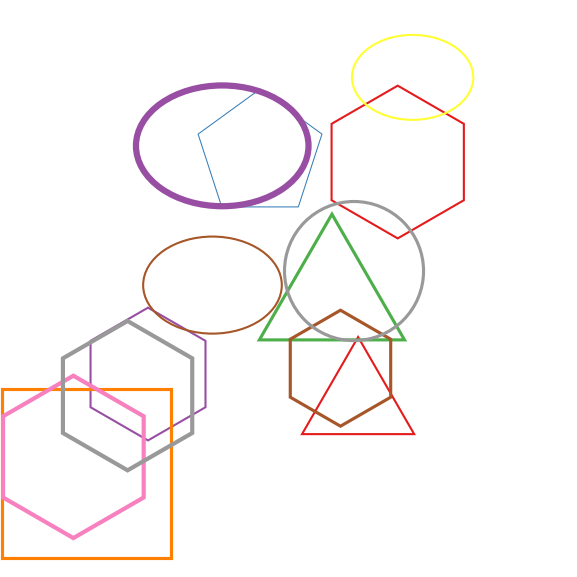[{"shape": "hexagon", "thickness": 1, "radius": 0.66, "center": [0.689, 0.719]}, {"shape": "triangle", "thickness": 1, "radius": 0.56, "center": [0.62, 0.303]}, {"shape": "pentagon", "thickness": 0.5, "radius": 0.56, "center": [0.45, 0.732]}, {"shape": "triangle", "thickness": 1.5, "radius": 0.73, "center": [0.575, 0.483]}, {"shape": "oval", "thickness": 3, "radius": 0.75, "center": [0.385, 0.747]}, {"shape": "hexagon", "thickness": 1, "radius": 0.57, "center": [0.256, 0.351]}, {"shape": "square", "thickness": 1.5, "radius": 0.73, "center": [0.149, 0.18]}, {"shape": "oval", "thickness": 1, "radius": 0.53, "center": [0.714, 0.865]}, {"shape": "oval", "thickness": 1, "radius": 0.6, "center": [0.368, 0.505]}, {"shape": "hexagon", "thickness": 1.5, "radius": 0.5, "center": [0.59, 0.362]}, {"shape": "hexagon", "thickness": 2, "radius": 0.7, "center": [0.127, 0.208]}, {"shape": "circle", "thickness": 1.5, "radius": 0.6, "center": [0.613, 0.53]}, {"shape": "hexagon", "thickness": 2, "radius": 0.65, "center": [0.221, 0.314]}]